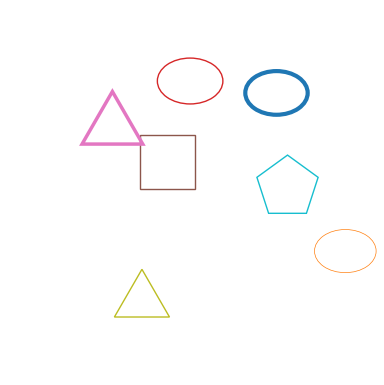[{"shape": "oval", "thickness": 3, "radius": 0.41, "center": [0.718, 0.759]}, {"shape": "oval", "thickness": 0.5, "radius": 0.4, "center": [0.897, 0.348]}, {"shape": "oval", "thickness": 1, "radius": 0.43, "center": [0.494, 0.79]}, {"shape": "square", "thickness": 1, "radius": 0.36, "center": [0.435, 0.579]}, {"shape": "triangle", "thickness": 2.5, "radius": 0.45, "center": [0.292, 0.671]}, {"shape": "triangle", "thickness": 1, "radius": 0.41, "center": [0.369, 0.218]}, {"shape": "pentagon", "thickness": 1, "radius": 0.42, "center": [0.747, 0.514]}]